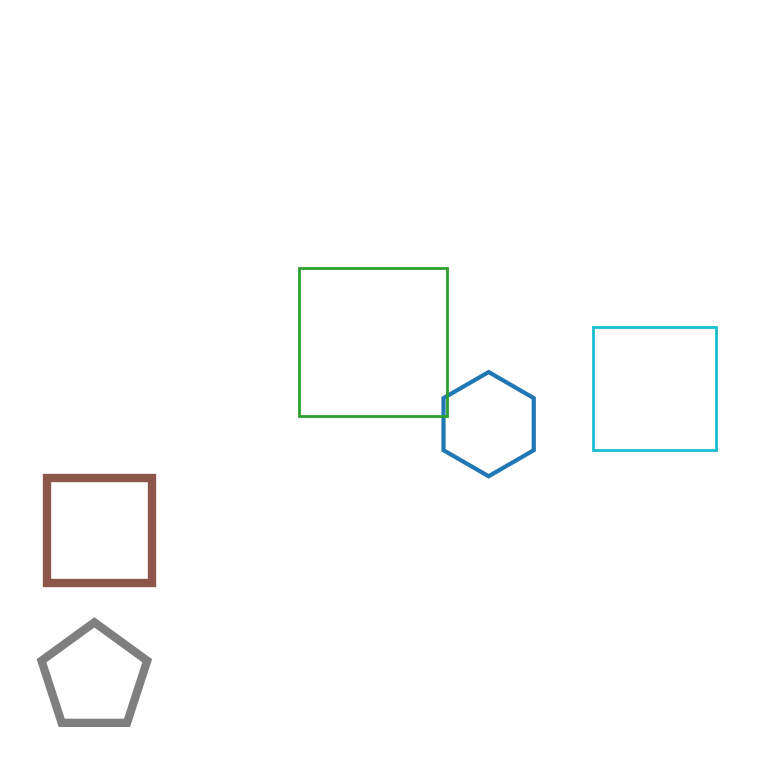[{"shape": "hexagon", "thickness": 1.5, "radius": 0.34, "center": [0.635, 0.449]}, {"shape": "square", "thickness": 1, "radius": 0.48, "center": [0.484, 0.556]}, {"shape": "square", "thickness": 3, "radius": 0.34, "center": [0.129, 0.31]}, {"shape": "pentagon", "thickness": 3, "radius": 0.36, "center": [0.123, 0.12]}, {"shape": "square", "thickness": 1, "radius": 0.4, "center": [0.85, 0.496]}]